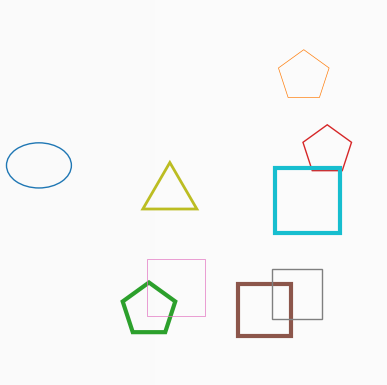[{"shape": "oval", "thickness": 1, "radius": 0.42, "center": [0.1, 0.57]}, {"shape": "pentagon", "thickness": 0.5, "radius": 0.34, "center": [0.784, 0.802]}, {"shape": "pentagon", "thickness": 3, "radius": 0.36, "center": [0.384, 0.195]}, {"shape": "pentagon", "thickness": 1, "radius": 0.33, "center": [0.845, 0.61]}, {"shape": "square", "thickness": 3, "radius": 0.34, "center": [0.682, 0.195]}, {"shape": "square", "thickness": 0.5, "radius": 0.37, "center": [0.454, 0.254]}, {"shape": "square", "thickness": 1, "radius": 0.32, "center": [0.767, 0.236]}, {"shape": "triangle", "thickness": 2, "radius": 0.4, "center": [0.438, 0.497]}, {"shape": "square", "thickness": 3, "radius": 0.42, "center": [0.793, 0.48]}]